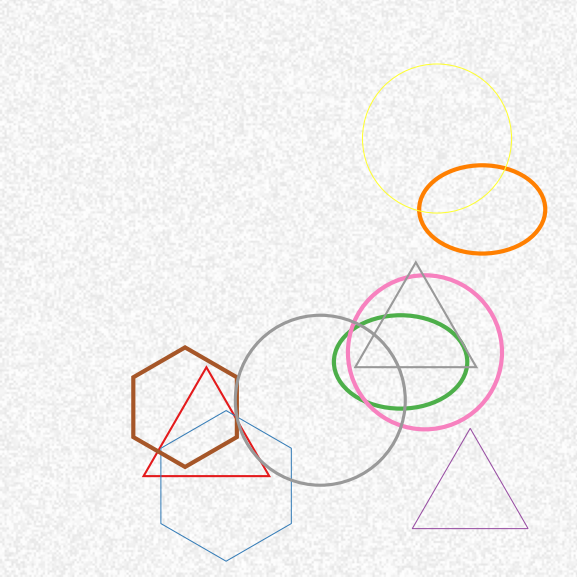[{"shape": "triangle", "thickness": 1, "radius": 0.63, "center": [0.357, 0.238]}, {"shape": "hexagon", "thickness": 0.5, "radius": 0.65, "center": [0.392, 0.158]}, {"shape": "oval", "thickness": 2, "radius": 0.58, "center": [0.694, 0.372]}, {"shape": "triangle", "thickness": 0.5, "radius": 0.58, "center": [0.814, 0.142]}, {"shape": "oval", "thickness": 2, "radius": 0.55, "center": [0.835, 0.636]}, {"shape": "circle", "thickness": 0.5, "radius": 0.65, "center": [0.757, 0.759]}, {"shape": "hexagon", "thickness": 2, "radius": 0.52, "center": [0.32, 0.294]}, {"shape": "circle", "thickness": 2, "radius": 0.67, "center": [0.736, 0.389]}, {"shape": "triangle", "thickness": 1, "radius": 0.61, "center": [0.72, 0.424]}, {"shape": "circle", "thickness": 1.5, "radius": 0.74, "center": [0.555, 0.306]}]